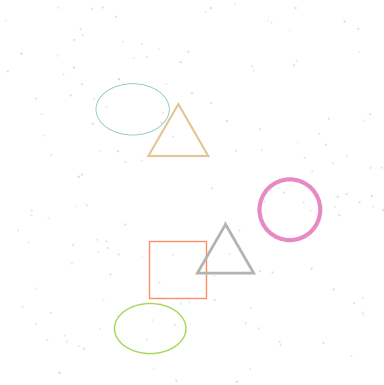[{"shape": "oval", "thickness": 0.5, "radius": 0.48, "center": [0.344, 0.716]}, {"shape": "square", "thickness": 1, "radius": 0.37, "center": [0.46, 0.301]}, {"shape": "circle", "thickness": 3, "radius": 0.39, "center": [0.753, 0.455]}, {"shape": "oval", "thickness": 1, "radius": 0.46, "center": [0.39, 0.147]}, {"shape": "triangle", "thickness": 1.5, "radius": 0.45, "center": [0.463, 0.64]}, {"shape": "triangle", "thickness": 2, "radius": 0.42, "center": [0.586, 0.333]}]